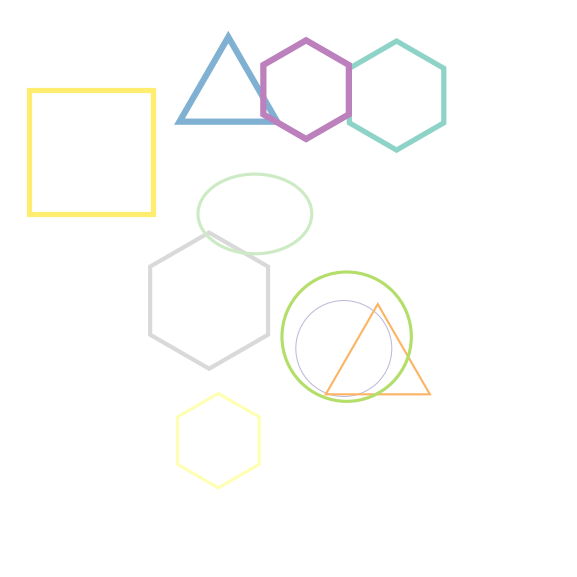[{"shape": "hexagon", "thickness": 2.5, "radius": 0.47, "center": [0.687, 0.834]}, {"shape": "hexagon", "thickness": 1.5, "radius": 0.41, "center": [0.378, 0.236]}, {"shape": "circle", "thickness": 0.5, "radius": 0.42, "center": [0.595, 0.396]}, {"shape": "triangle", "thickness": 3, "radius": 0.49, "center": [0.395, 0.837]}, {"shape": "triangle", "thickness": 1, "radius": 0.52, "center": [0.654, 0.368]}, {"shape": "circle", "thickness": 1.5, "radius": 0.56, "center": [0.6, 0.416]}, {"shape": "hexagon", "thickness": 2, "radius": 0.59, "center": [0.362, 0.479]}, {"shape": "hexagon", "thickness": 3, "radius": 0.43, "center": [0.53, 0.844]}, {"shape": "oval", "thickness": 1.5, "radius": 0.49, "center": [0.441, 0.629]}, {"shape": "square", "thickness": 2.5, "radius": 0.54, "center": [0.157, 0.736]}]